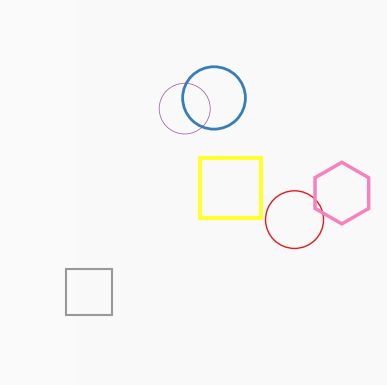[{"shape": "circle", "thickness": 1, "radius": 0.37, "center": [0.76, 0.43]}, {"shape": "circle", "thickness": 2, "radius": 0.4, "center": [0.552, 0.746]}, {"shape": "circle", "thickness": 0.5, "radius": 0.33, "center": [0.477, 0.718]}, {"shape": "square", "thickness": 3, "radius": 0.39, "center": [0.594, 0.512]}, {"shape": "hexagon", "thickness": 2.5, "radius": 0.4, "center": [0.882, 0.499]}, {"shape": "square", "thickness": 1.5, "radius": 0.29, "center": [0.229, 0.242]}]